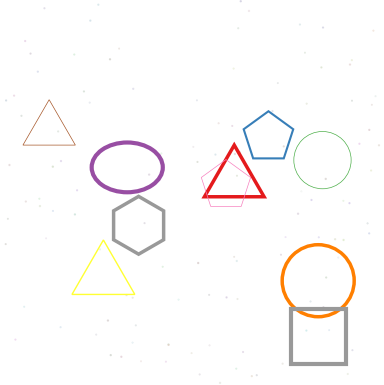[{"shape": "triangle", "thickness": 2.5, "radius": 0.45, "center": [0.608, 0.534]}, {"shape": "pentagon", "thickness": 1.5, "radius": 0.34, "center": [0.697, 0.643]}, {"shape": "circle", "thickness": 0.5, "radius": 0.37, "center": [0.838, 0.584]}, {"shape": "oval", "thickness": 3, "radius": 0.46, "center": [0.33, 0.565]}, {"shape": "circle", "thickness": 2.5, "radius": 0.47, "center": [0.826, 0.271]}, {"shape": "triangle", "thickness": 1, "radius": 0.47, "center": [0.269, 0.282]}, {"shape": "triangle", "thickness": 0.5, "radius": 0.39, "center": [0.128, 0.662]}, {"shape": "pentagon", "thickness": 0.5, "radius": 0.34, "center": [0.587, 0.518]}, {"shape": "hexagon", "thickness": 2.5, "radius": 0.38, "center": [0.36, 0.415]}, {"shape": "square", "thickness": 3, "radius": 0.35, "center": [0.828, 0.126]}]